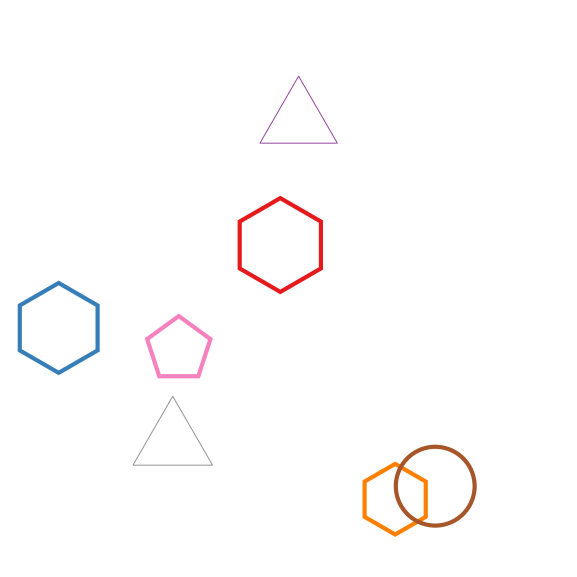[{"shape": "hexagon", "thickness": 2, "radius": 0.41, "center": [0.485, 0.575]}, {"shape": "hexagon", "thickness": 2, "radius": 0.39, "center": [0.102, 0.431]}, {"shape": "triangle", "thickness": 0.5, "radius": 0.39, "center": [0.517, 0.79]}, {"shape": "hexagon", "thickness": 2, "radius": 0.31, "center": [0.684, 0.135]}, {"shape": "circle", "thickness": 2, "radius": 0.34, "center": [0.754, 0.157]}, {"shape": "pentagon", "thickness": 2, "radius": 0.29, "center": [0.31, 0.394]}, {"shape": "triangle", "thickness": 0.5, "radius": 0.4, "center": [0.299, 0.233]}]